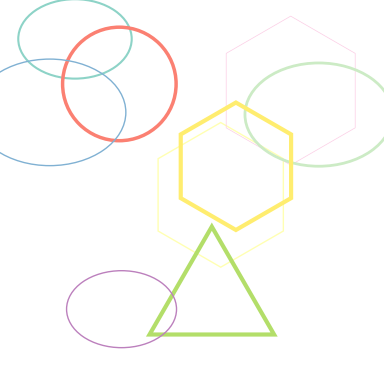[{"shape": "oval", "thickness": 1.5, "radius": 0.74, "center": [0.195, 0.899]}, {"shape": "hexagon", "thickness": 1, "radius": 0.94, "center": [0.573, 0.494]}, {"shape": "circle", "thickness": 2.5, "radius": 0.74, "center": [0.31, 0.782]}, {"shape": "oval", "thickness": 1, "radius": 0.99, "center": [0.129, 0.708]}, {"shape": "triangle", "thickness": 3, "radius": 0.93, "center": [0.55, 0.225]}, {"shape": "hexagon", "thickness": 0.5, "radius": 0.97, "center": [0.755, 0.765]}, {"shape": "oval", "thickness": 1, "radius": 0.71, "center": [0.316, 0.197]}, {"shape": "oval", "thickness": 2, "radius": 0.96, "center": [0.828, 0.702]}, {"shape": "hexagon", "thickness": 3, "radius": 0.83, "center": [0.613, 0.568]}]